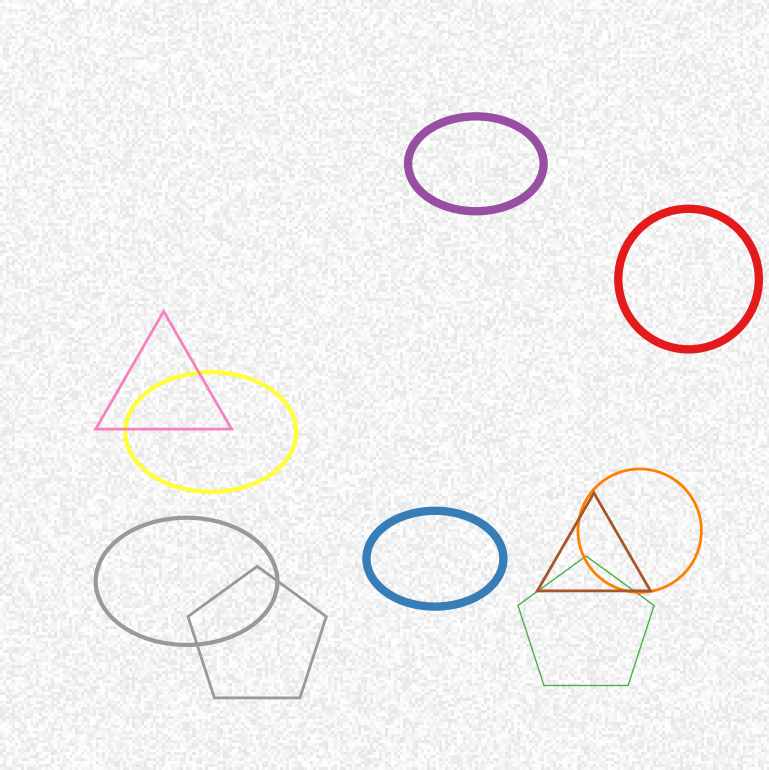[{"shape": "circle", "thickness": 3, "radius": 0.46, "center": [0.894, 0.638]}, {"shape": "oval", "thickness": 3, "radius": 0.44, "center": [0.565, 0.274]}, {"shape": "pentagon", "thickness": 0.5, "radius": 0.46, "center": [0.761, 0.185]}, {"shape": "oval", "thickness": 3, "radius": 0.44, "center": [0.618, 0.787]}, {"shape": "circle", "thickness": 1, "radius": 0.4, "center": [0.831, 0.311]}, {"shape": "oval", "thickness": 1.5, "radius": 0.56, "center": [0.274, 0.439]}, {"shape": "triangle", "thickness": 1, "radius": 0.42, "center": [0.771, 0.275]}, {"shape": "triangle", "thickness": 1, "radius": 0.51, "center": [0.213, 0.494]}, {"shape": "oval", "thickness": 1.5, "radius": 0.59, "center": [0.242, 0.245]}, {"shape": "pentagon", "thickness": 1, "radius": 0.47, "center": [0.334, 0.17]}]